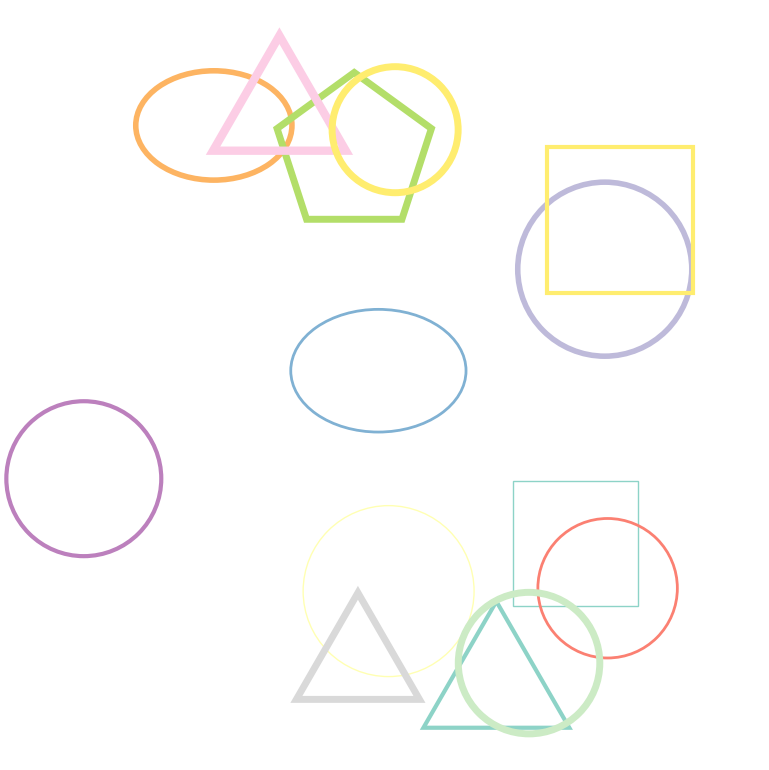[{"shape": "triangle", "thickness": 1.5, "radius": 0.55, "center": [0.645, 0.11]}, {"shape": "square", "thickness": 0.5, "radius": 0.41, "center": [0.748, 0.294]}, {"shape": "circle", "thickness": 0.5, "radius": 0.56, "center": [0.505, 0.232]}, {"shape": "circle", "thickness": 2, "radius": 0.57, "center": [0.785, 0.65]}, {"shape": "circle", "thickness": 1, "radius": 0.45, "center": [0.789, 0.236]}, {"shape": "oval", "thickness": 1, "radius": 0.57, "center": [0.491, 0.519]}, {"shape": "oval", "thickness": 2, "radius": 0.51, "center": [0.278, 0.837]}, {"shape": "pentagon", "thickness": 2.5, "radius": 0.53, "center": [0.46, 0.8]}, {"shape": "triangle", "thickness": 3, "radius": 0.5, "center": [0.363, 0.854]}, {"shape": "triangle", "thickness": 2.5, "radius": 0.46, "center": [0.465, 0.138]}, {"shape": "circle", "thickness": 1.5, "radius": 0.5, "center": [0.109, 0.378]}, {"shape": "circle", "thickness": 2.5, "radius": 0.46, "center": [0.687, 0.139]}, {"shape": "circle", "thickness": 2.5, "radius": 0.41, "center": [0.513, 0.832]}, {"shape": "square", "thickness": 1.5, "radius": 0.47, "center": [0.806, 0.714]}]